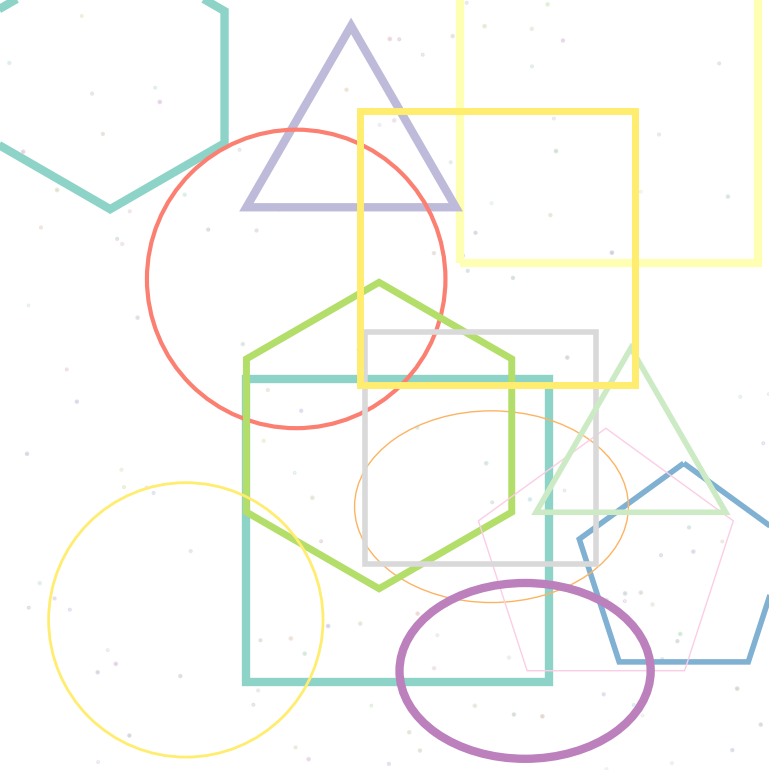[{"shape": "hexagon", "thickness": 3, "radius": 0.86, "center": [0.143, 0.9]}, {"shape": "square", "thickness": 3, "radius": 0.98, "center": [0.517, 0.312]}, {"shape": "square", "thickness": 3, "radius": 0.97, "center": [0.791, 0.852]}, {"shape": "triangle", "thickness": 3, "radius": 0.78, "center": [0.456, 0.809]}, {"shape": "circle", "thickness": 1.5, "radius": 0.97, "center": [0.385, 0.638]}, {"shape": "pentagon", "thickness": 2, "radius": 0.71, "center": [0.888, 0.256]}, {"shape": "oval", "thickness": 0.5, "radius": 0.89, "center": [0.638, 0.342]}, {"shape": "hexagon", "thickness": 2.5, "radius": 0.99, "center": [0.492, 0.434]}, {"shape": "pentagon", "thickness": 0.5, "radius": 0.87, "center": [0.787, 0.27]}, {"shape": "square", "thickness": 2, "radius": 0.75, "center": [0.624, 0.418]}, {"shape": "oval", "thickness": 3, "radius": 0.82, "center": [0.682, 0.129]}, {"shape": "triangle", "thickness": 2, "radius": 0.71, "center": [0.819, 0.406]}, {"shape": "circle", "thickness": 1, "radius": 0.89, "center": [0.241, 0.195]}, {"shape": "square", "thickness": 2.5, "radius": 0.89, "center": [0.646, 0.678]}]